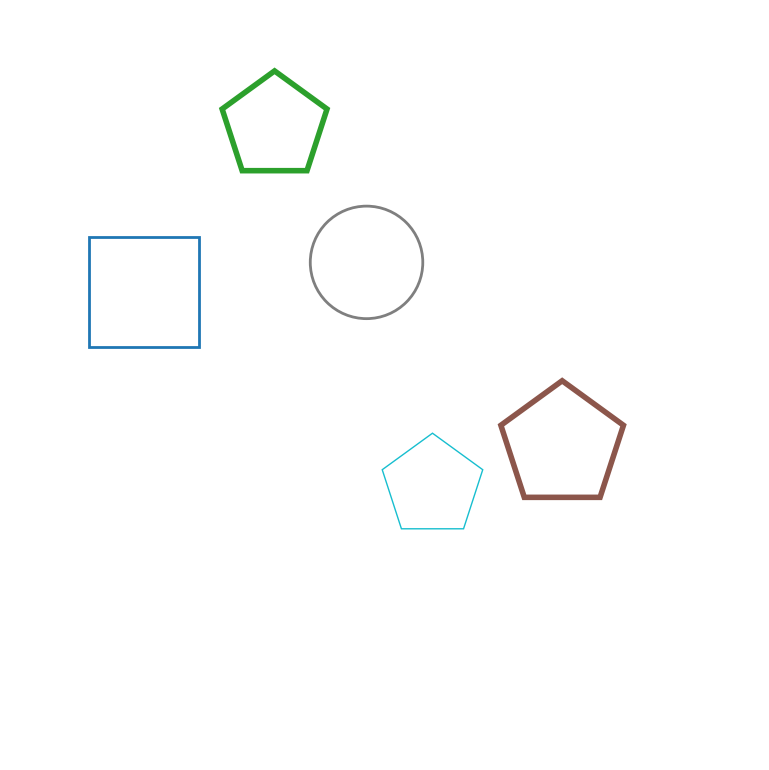[{"shape": "square", "thickness": 1, "radius": 0.36, "center": [0.187, 0.621]}, {"shape": "pentagon", "thickness": 2, "radius": 0.36, "center": [0.357, 0.836]}, {"shape": "pentagon", "thickness": 2, "radius": 0.42, "center": [0.73, 0.422]}, {"shape": "circle", "thickness": 1, "radius": 0.37, "center": [0.476, 0.659]}, {"shape": "pentagon", "thickness": 0.5, "radius": 0.34, "center": [0.562, 0.369]}]